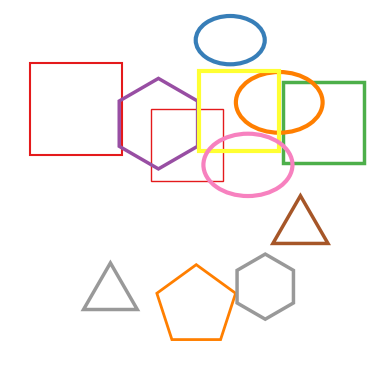[{"shape": "square", "thickness": 1, "radius": 0.47, "center": [0.486, 0.623]}, {"shape": "square", "thickness": 1.5, "radius": 0.6, "center": [0.198, 0.717]}, {"shape": "oval", "thickness": 3, "radius": 0.45, "center": [0.598, 0.896]}, {"shape": "square", "thickness": 2.5, "radius": 0.53, "center": [0.84, 0.681]}, {"shape": "hexagon", "thickness": 2.5, "radius": 0.59, "center": [0.411, 0.679]}, {"shape": "oval", "thickness": 3, "radius": 0.56, "center": [0.725, 0.734]}, {"shape": "pentagon", "thickness": 2, "radius": 0.54, "center": [0.51, 0.205]}, {"shape": "square", "thickness": 3, "radius": 0.52, "center": [0.621, 0.711]}, {"shape": "triangle", "thickness": 2.5, "radius": 0.41, "center": [0.78, 0.409]}, {"shape": "oval", "thickness": 3, "radius": 0.58, "center": [0.644, 0.572]}, {"shape": "hexagon", "thickness": 2.5, "radius": 0.42, "center": [0.689, 0.255]}, {"shape": "triangle", "thickness": 2.5, "radius": 0.4, "center": [0.287, 0.236]}]